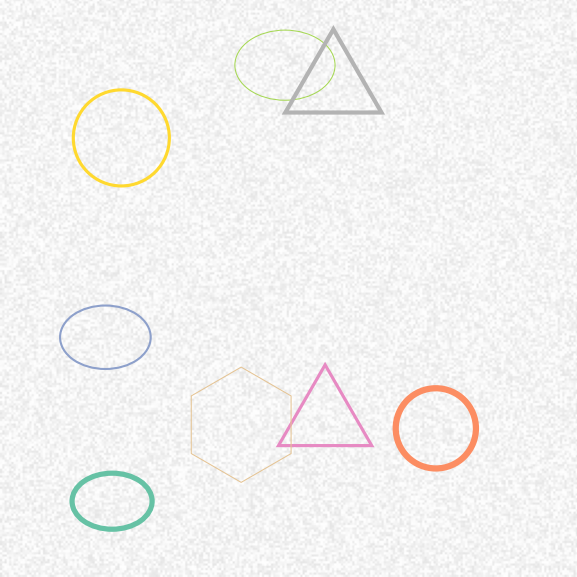[{"shape": "oval", "thickness": 2.5, "radius": 0.35, "center": [0.194, 0.131]}, {"shape": "circle", "thickness": 3, "radius": 0.35, "center": [0.755, 0.257]}, {"shape": "oval", "thickness": 1, "radius": 0.39, "center": [0.182, 0.415]}, {"shape": "triangle", "thickness": 1.5, "radius": 0.47, "center": [0.563, 0.274]}, {"shape": "oval", "thickness": 0.5, "radius": 0.43, "center": [0.493, 0.886]}, {"shape": "circle", "thickness": 1.5, "radius": 0.42, "center": [0.21, 0.76]}, {"shape": "hexagon", "thickness": 0.5, "radius": 0.5, "center": [0.418, 0.264]}, {"shape": "triangle", "thickness": 2, "radius": 0.48, "center": [0.577, 0.852]}]